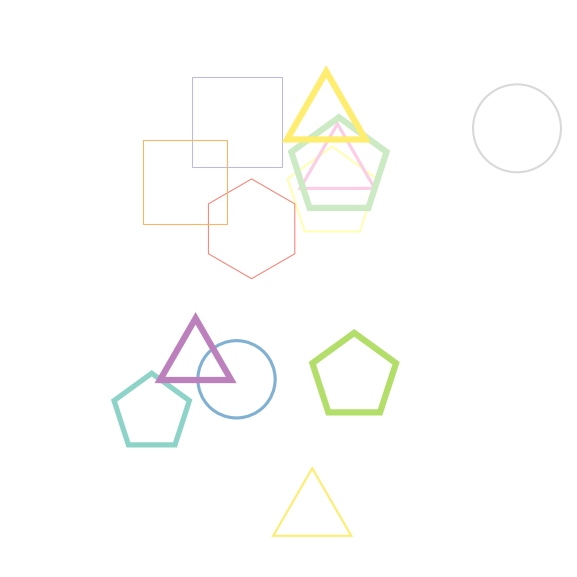[{"shape": "pentagon", "thickness": 2.5, "radius": 0.34, "center": [0.263, 0.284]}, {"shape": "pentagon", "thickness": 1, "radius": 0.41, "center": [0.575, 0.664]}, {"shape": "square", "thickness": 0.5, "radius": 0.39, "center": [0.41, 0.788]}, {"shape": "hexagon", "thickness": 0.5, "radius": 0.43, "center": [0.436, 0.603]}, {"shape": "circle", "thickness": 1.5, "radius": 0.33, "center": [0.41, 0.342]}, {"shape": "square", "thickness": 0.5, "radius": 0.36, "center": [0.321, 0.684]}, {"shape": "pentagon", "thickness": 3, "radius": 0.38, "center": [0.613, 0.347]}, {"shape": "triangle", "thickness": 1.5, "radius": 0.37, "center": [0.584, 0.71]}, {"shape": "circle", "thickness": 1, "radius": 0.38, "center": [0.895, 0.777]}, {"shape": "triangle", "thickness": 3, "radius": 0.36, "center": [0.339, 0.377]}, {"shape": "pentagon", "thickness": 3, "radius": 0.43, "center": [0.587, 0.709]}, {"shape": "triangle", "thickness": 3, "radius": 0.39, "center": [0.565, 0.797]}, {"shape": "triangle", "thickness": 1, "radius": 0.39, "center": [0.541, 0.11]}]